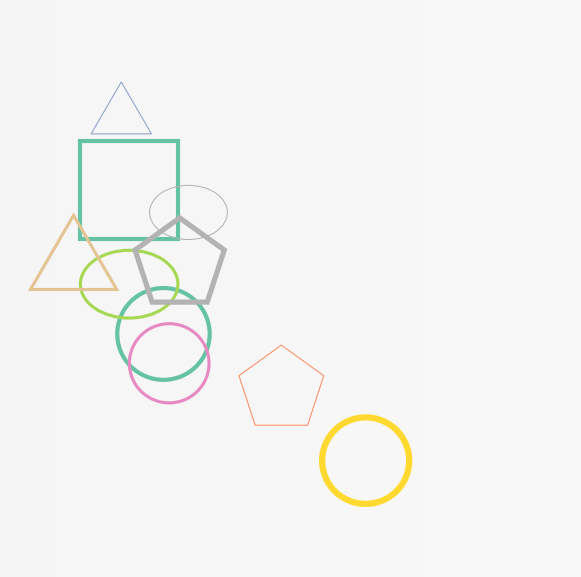[{"shape": "circle", "thickness": 2, "radius": 0.4, "center": [0.281, 0.421]}, {"shape": "square", "thickness": 2, "radius": 0.42, "center": [0.222, 0.669]}, {"shape": "pentagon", "thickness": 0.5, "radius": 0.38, "center": [0.484, 0.325]}, {"shape": "triangle", "thickness": 0.5, "radius": 0.3, "center": [0.209, 0.797]}, {"shape": "circle", "thickness": 1.5, "radius": 0.34, "center": [0.291, 0.37]}, {"shape": "oval", "thickness": 1.5, "radius": 0.42, "center": [0.222, 0.507]}, {"shape": "circle", "thickness": 3, "radius": 0.37, "center": [0.629, 0.201]}, {"shape": "triangle", "thickness": 1.5, "radius": 0.43, "center": [0.127, 0.541]}, {"shape": "oval", "thickness": 0.5, "radius": 0.33, "center": [0.324, 0.631]}, {"shape": "pentagon", "thickness": 2.5, "radius": 0.4, "center": [0.309, 0.541]}]